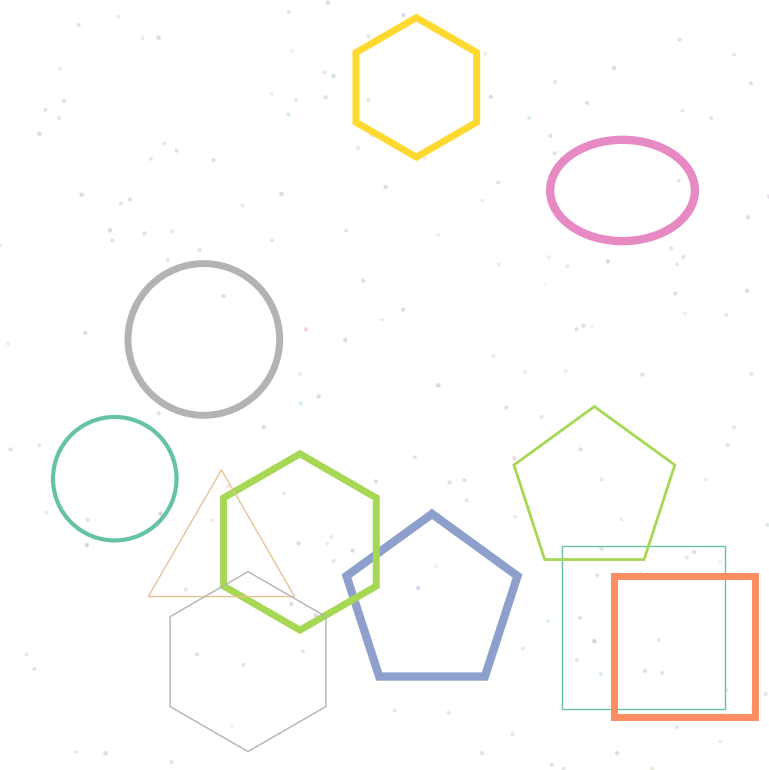[{"shape": "square", "thickness": 0.5, "radius": 0.53, "center": [0.836, 0.185]}, {"shape": "circle", "thickness": 1.5, "radius": 0.4, "center": [0.149, 0.378]}, {"shape": "square", "thickness": 2.5, "radius": 0.46, "center": [0.889, 0.161]}, {"shape": "pentagon", "thickness": 3, "radius": 0.58, "center": [0.561, 0.216]}, {"shape": "oval", "thickness": 3, "radius": 0.47, "center": [0.808, 0.753]}, {"shape": "hexagon", "thickness": 2.5, "radius": 0.57, "center": [0.39, 0.296]}, {"shape": "pentagon", "thickness": 1, "radius": 0.55, "center": [0.772, 0.362]}, {"shape": "hexagon", "thickness": 2.5, "radius": 0.45, "center": [0.541, 0.887]}, {"shape": "triangle", "thickness": 0.5, "radius": 0.55, "center": [0.288, 0.28]}, {"shape": "hexagon", "thickness": 0.5, "radius": 0.58, "center": [0.322, 0.141]}, {"shape": "circle", "thickness": 2.5, "radius": 0.49, "center": [0.265, 0.559]}]